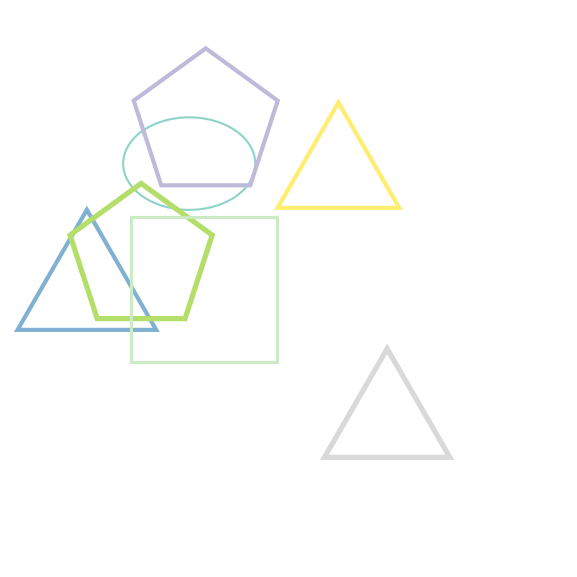[{"shape": "oval", "thickness": 1, "radius": 0.57, "center": [0.328, 0.716]}, {"shape": "pentagon", "thickness": 2, "radius": 0.66, "center": [0.356, 0.784]}, {"shape": "triangle", "thickness": 2, "radius": 0.69, "center": [0.15, 0.497]}, {"shape": "pentagon", "thickness": 2.5, "radius": 0.65, "center": [0.244, 0.552]}, {"shape": "triangle", "thickness": 2.5, "radius": 0.63, "center": [0.67, 0.27]}, {"shape": "square", "thickness": 1.5, "radius": 0.63, "center": [0.353, 0.498]}, {"shape": "triangle", "thickness": 2, "radius": 0.61, "center": [0.586, 0.7]}]